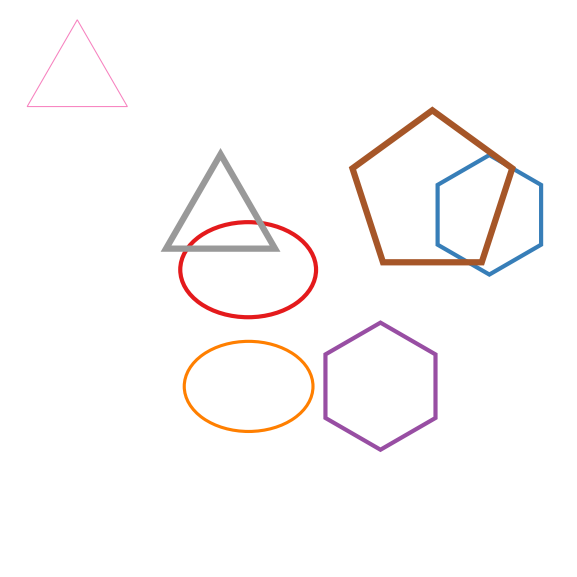[{"shape": "oval", "thickness": 2, "radius": 0.59, "center": [0.43, 0.532]}, {"shape": "hexagon", "thickness": 2, "radius": 0.52, "center": [0.847, 0.627]}, {"shape": "hexagon", "thickness": 2, "radius": 0.55, "center": [0.659, 0.33]}, {"shape": "oval", "thickness": 1.5, "radius": 0.56, "center": [0.431, 0.33]}, {"shape": "pentagon", "thickness": 3, "radius": 0.73, "center": [0.749, 0.663]}, {"shape": "triangle", "thickness": 0.5, "radius": 0.5, "center": [0.134, 0.865]}, {"shape": "triangle", "thickness": 3, "radius": 0.54, "center": [0.382, 0.623]}]